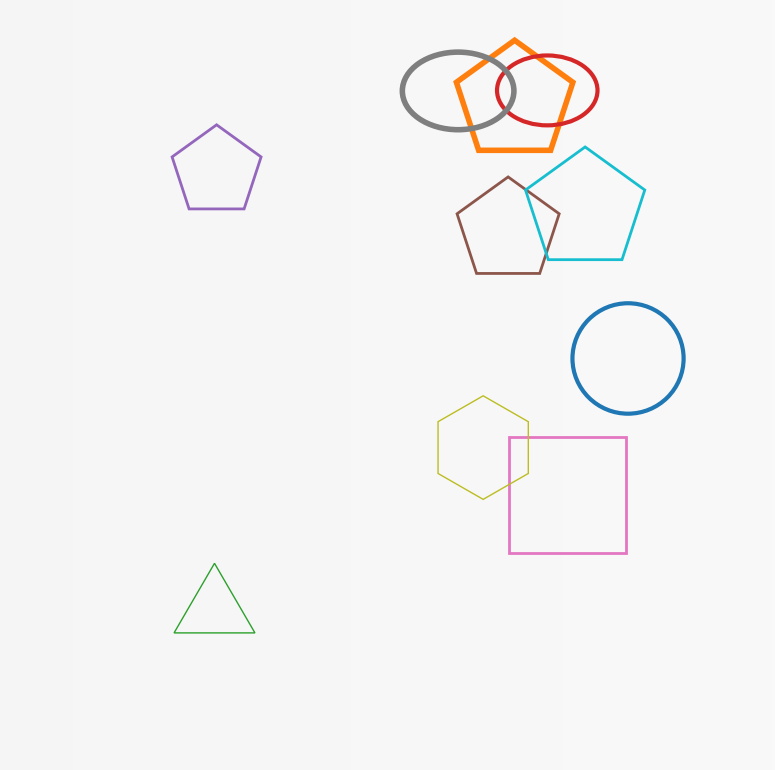[{"shape": "circle", "thickness": 1.5, "radius": 0.36, "center": [0.81, 0.534]}, {"shape": "pentagon", "thickness": 2, "radius": 0.4, "center": [0.664, 0.869]}, {"shape": "triangle", "thickness": 0.5, "radius": 0.3, "center": [0.277, 0.208]}, {"shape": "oval", "thickness": 1.5, "radius": 0.32, "center": [0.706, 0.883]}, {"shape": "pentagon", "thickness": 1, "radius": 0.3, "center": [0.279, 0.778]}, {"shape": "pentagon", "thickness": 1, "radius": 0.35, "center": [0.656, 0.701]}, {"shape": "square", "thickness": 1, "radius": 0.38, "center": [0.732, 0.357]}, {"shape": "oval", "thickness": 2, "radius": 0.36, "center": [0.591, 0.882]}, {"shape": "hexagon", "thickness": 0.5, "radius": 0.34, "center": [0.623, 0.419]}, {"shape": "pentagon", "thickness": 1, "radius": 0.4, "center": [0.755, 0.728]}]